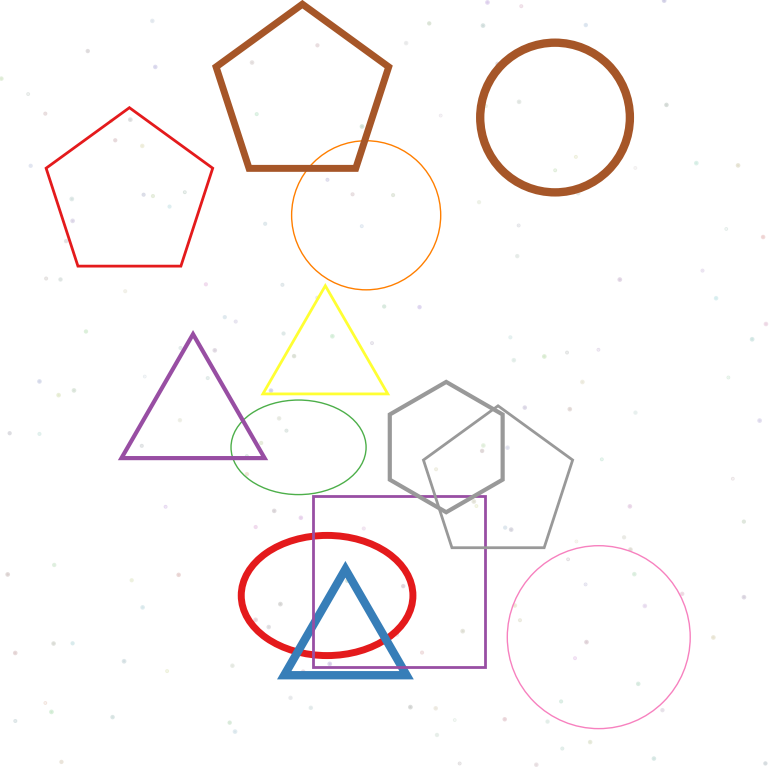[{"shape": "oval", "thickness": 2.5, "radius": 0.56, "center": [0.425, 0.227]}, {"shape": "pentagon", "thickness": 1, "radius": 0.57, "center": [0.168, 0.746]}, {"shape": "triangle", "thickness": 3, "radius": 0.46, "center": [0.449, 0.169]}, {"shape": "oval", "thickness": 0.5, "radius": 0.44, "center": [0.388, 0.419]}, {"shape": "triangle", "thickness": 1.5, "radius": 0.54, "center": [0.251, 0.459]}, {"shape": "square", "thickness": 1, "radius": 0.56, "center": [0.518, 0.245]}, {"shape": "circle", "thickness": 0.5, "radius": 0.48, "center": [0.476, 0.72]}, {"shape": "triangle", "thickness": 1, "radius": 0.47, "center": [0.423, 0.535]}, {"shape": "circle", "thickness": 3, "radius": 0.49, "center": [0.721, 0.847]}, {"shape": "pentagon", "thickness": 2.5, "radius": 0.59, "center": [0.393, 0.877]}, {"shape": "circle", "thickness": 0.5, "radius": 0.59, "center": [0.778, 0.173]}, {"shape": "hexagon", "thickness": 1.5, "radius": 0.42, "center": [0.579, 0.419]}, {"shape": "pentagon", "thickness": 1, "radius": 0.51, "center": [0.647, 0.371]}]